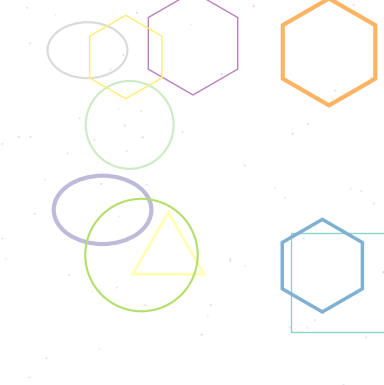[{"shape": "square", "thickness": 1, "radius": 0.64, "center": [0.884, 0.266]}, {"shape": "triangle", "thickness": 2, "radius": 0.53, "center": [0.437, 0.341]}, {"shape": "oval", "thickness": 3, "radius": 0.63, "center": [0.266, 0.455]}, {"shape": "hexagon", "thickness": 2.5, "radius": 0.6, "center": [0.837, 0.31]}, {"shape": "hexagon", "thickness": 3, "radius": 0.69, "center": [0.855, 0.865]}, {"shape": "circle", "thickness": 1.5, "radius": 0.73, "center": [0.367, 0.338]}, {"shape": "oval", "thickness": 1.5, "radius": 0.52, "center": [0.227, 0.87]}, {"shape": "hexagon", "thickness": 1, "radius": 0.67, "center": [0.501, 0.887]}, {"shape": "circle", "thickness": 1.5, "radius": 0.57, "center": [0.337, 0.676]}, {"shape": "hexagon", "thickness": 1, "radius": 0.54, "center": [0.327, 0.852]}]